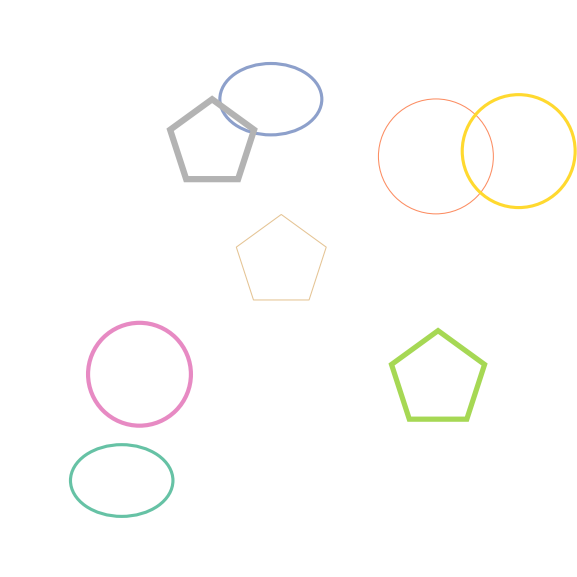[{"shape": "oval", "thickness": 1.5, "radius": 0.44, "center": [0.211, 0.167]}, {"shape": "circle", "thickness": 0.5, "radius": 0.5, "center": [0.755, 0.728]}, {"shape": "oval", "thickness": 1.5, "radius": 0.44, "center": [0.469, 0.827]}, {"shape": "circle", "thickness": 2, "radius": 0.45, "center": [0.242, 0.351]}, {"shape": "pentagon", "thickness": 2.5, "radius": 0.42, "center": [0.759, 0.342]}, {"shape": "circle", "thickness": 1.5, "radius": 0.49, "center": [0.898, 0.737]}, {"shape": "pentagon", "thickness": 0.5, "radius": 0.41, "center": [0.487, 0.546]}, {"shape": "pentagon", "thickness": 3, "radius": 0.38, "center": [0.367, 0.751]}]